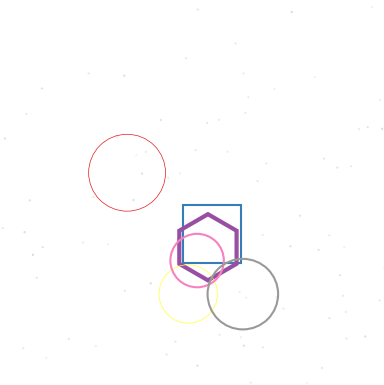[{"shape": "circle", "thickness": 0.5, "radius": 0.5, "center": [0.33, 0.551]}, {"shape": "square", "thickness": 1.5, "radius": 0.38, "center": [0.551, 0.393]}, {"shape": "hexagon", "thickness": 3, "radius": 0.43, "center": [0.54, 0.358]}, {"shape": "circle", "thickness": 0.5, "radius": 0.38, "center": [0.489, 0.237]}, {"shape": "circle", "thickness": 1.5, "radius": 0.35, "center": [0.512, 0.323]}, {"shape": "circle", "thickness": 1.5, "radius": 0.46, "center": [0.631, 0.236]}]